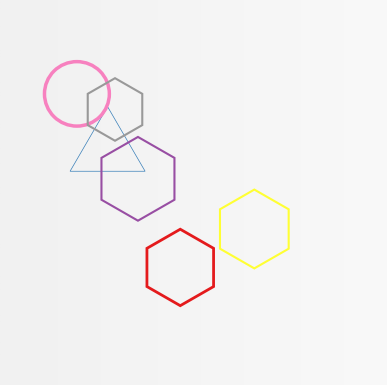[{"shape": "hexagon", "thickness": 2, "radius": 0.5, "center": [0.465, 0.305]}, {"shape": "triangle", "thickness": 0.5, "radius": 0.56, "center": [0.278, 0.611]}, {"shape": "hexagon", "thickness": 1.5, "radius": 0.54, "center": [0.356, 0.536]}, {"shape": "hexagon", "thickness": 1.5, "radius": 0.51, "center": [0.656, 0.405]}, {"shape": "circle", "thickness": 2.5, "radius": 0.42, "center": [0.198, 0.756]}, {"shape": "hexagon", "thickness": 1.5, "radius": 0.41, "center": [0.297, 0.716]}]